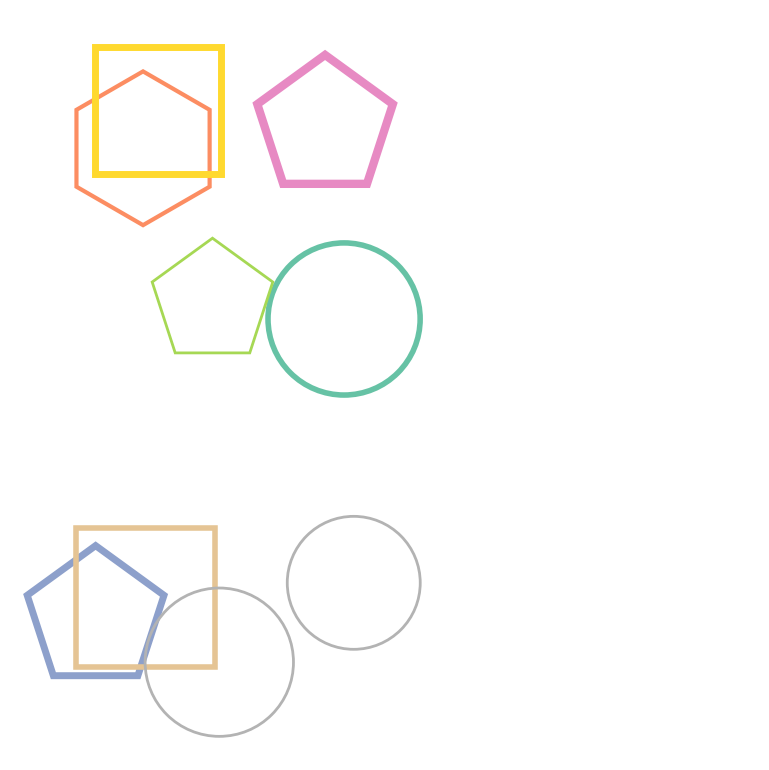[{"shape": "circle", "thickness": 2, "radius": 0.49, "center": [0.447, 0.586]}, {"shape": "hexagon", "thickness": 1.5, "radius": 0.5, "center": [0.186, 0.807]}, {"shape": "pentagon", "thickness": 2.5, "radius": 0.47, "center": [0.124, 0.198]}, {"shape": "pentagon", "thickness": 3, "radius": 0.46, "center": [0.422, 0.836]}, {"shape": "pentagon", "thickness": 1, "radius": 0.41, "center": [0.276, 0.608]}, {"shape": "square", "thickness": 2.5, "radius": 0.41, "center": [0.205, 0.856]}, {"shape": "square", "thickness": 2, "radius": 0.45, "center": [0.189, 0.224]}, {"shape": "circle", "thickness": 1, "radius": 0.48, "center": [0.285, 0.14]}, {"shape": "circle", "thickness": 1, "radius": 0.43, "center": [0.459, 0.243]}]